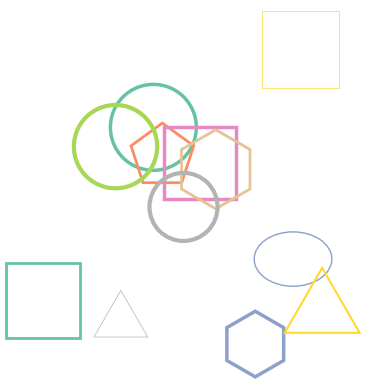[{"shape": "square", "thickness": 2, "radius": 0.49, "center": [0.112, 0.221]}, {"shape": "circle", "thickness": 2.5, "radius": 0.56, "center": [0.398, 0.669]}, {"shape": "pentagon", "thickness": 2, "radius": 0.43, "center": [0.422, 0.595]}, {"shape": "hexagon", "thickness": 2.5, "radius": 0.43, "center": [0.663, 0.106]}, {"shape": "oval", "thickness": 1, "radius": 0.5, "center": [0.761, 0.327]}, {"shape": "square", "thickness": 2.5, "radius": 0.47, "center": [0.519, 0.577]}, {"shape": "circle", "thickness": 3, "radius": 0.54, "center": [0.3, 0.619]}, {"shape": "triangle", "thickness": 1.5, "radius": 0.56, "center": [0.837, 0.192]}, {"shape": "square", "thickness": 0.5, "radius": 0.5, "center": [0.781, 0.871]}, {"shape": "hexagon", "thickness": 2, "radius": 0.51, "center": [0.56, 0.56]}, {"shape": "circle", "thickness": 3, "radius": 0.44, "center": [0.477, 0.463]}, {"shape": "triangle", "thickness": 0.5, "radius": 0.4, "center": [0.314, 0.165]}]